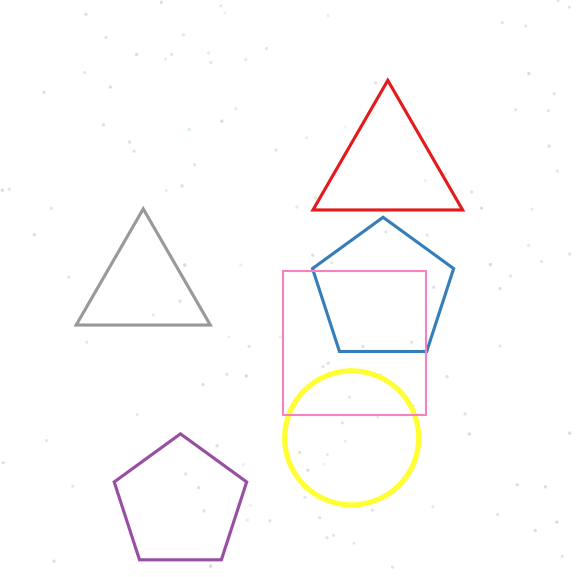[{"shape": "triangle", "thickness": 1.5, "radius": 0.75, "center": [0.672, 0.71]}, {"shape": "pentagon", "thickness": 1.5, "radius": 0.64, "center": [0.663, 0.494]}, {"shape": "pentagon", "thickness": 1.5, "radius": 0.6, "center": [0.312, 0.127]}, {"shape": "circle", "thickness": 2.5, "radius": 0.58, "center": [0.609, 0.241]}, {"shape": "square", "thickness": 1, "radius": 0.62, "center": [0.613, 0.405]}, {"shape": "triangle", "thickness": 1.5, "radius": 0.67, "center": [0.248, 0.503]}]